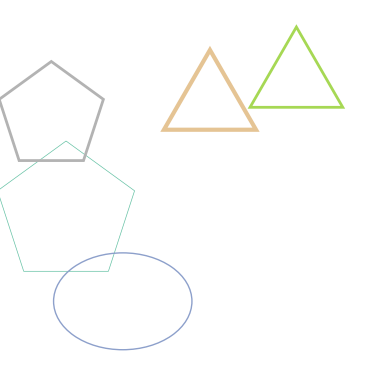[{"shape": "pentagon", "thickness": 0.5, "radius": 0.94, "center": [0.172, 0.447]}, {"shape": "oval", "thickness": 1, "radius": 0.9, "center": [0.319, 0.217]}, {"shape": "triangle", "thickness": 2, "radius": 0.7, "center": [0.77, 0.791]}, {"shape": "triangle", "thickness": 3, "radius": 0.69, "center": [0.545, 0.732]}, {"shape": "pentagon", "thickness": 2, "radius": 0.71, "center": [0.133, 0.698]}]